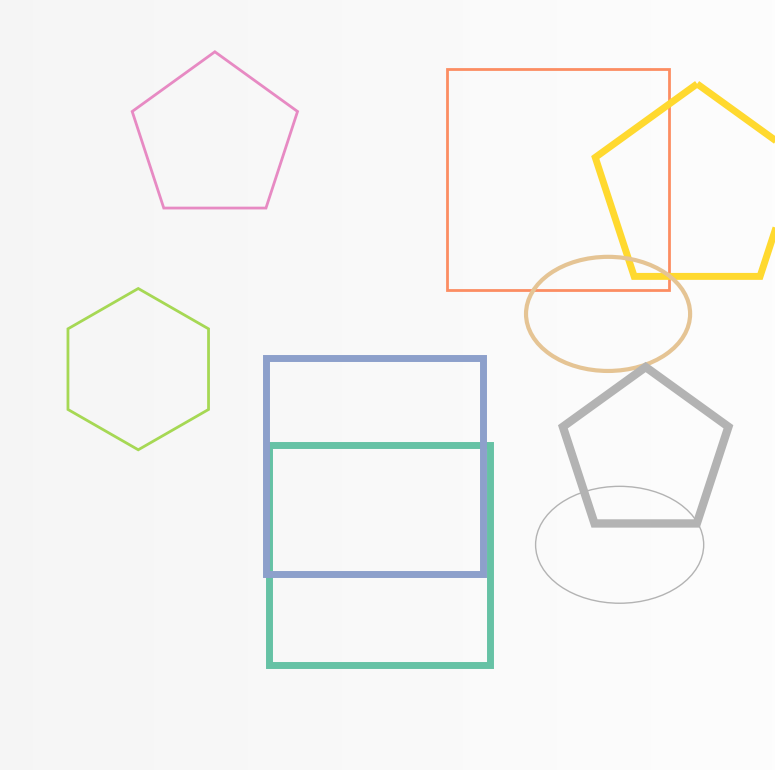[{"shape": "square", "thickness": 2.5, "radius": 0.72, "center": [0.49, 0.279]}, {"shape": "square", "thickness": 1, "radius": 0.72, "center": [0.72, 0.766]}, {"shape": "square", "thickness": 2.5, "radius": 0.7, "center": [0.483, 0.395]}, {"shape": "pentagon", "thickness": 1, "radius": 0.56, "center": [0.277, 0.821]}, {"shape": "hexagon", "thickness": 1, "radius": 0.52, "center": [0.178, 0.521]}, {"shape": "pentagon", "thickness": 2.5, "radius": 0.69, "center": [0.9, 0.753]}, {"shape": "oval", "thickness": 1.5, "radius": 0.53, "center": [0.785, 0.592]}, {"shape": "pentagon", "thickness": 3, "radius": 0.56, "center": [0.833, 0.411]}, {"shape": "oval", "thickness": 0.5, "radius": 0.54, "center": [0.8, 0.292]}]